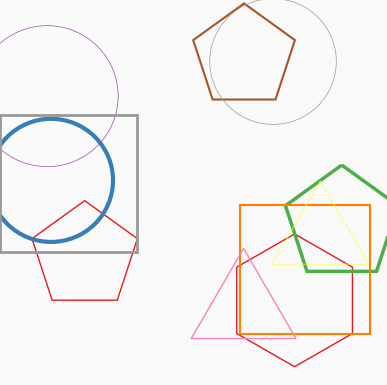[{"shape": "pentagon", "thickness": 1, "radius": 0.71, "center": [0.219, 0.336]}, {"shape": "hexagon", "thickness": 1, "radius": 0.86, "center": [0.76, 0.22]}, {"shape": "circle", "thickness": 3, "radius": 0.8, "center": [0.132, 0.531]}, {"shape": "pentagon", "thickness": 2.5, "radius": 0.76, "center": [0.882, 0.419]}, {"shape": "circle", "thickness": 0.5, "radius": 0.92, "center": [0.122, 0.75]}, {"shape": "square", "thickness": 1.5, "radius": 0.84, "center": [0.787, 0.299]}, {"shape": "triangle", "thickness": 0.5, "radius": 0.72, "center": [0.827, 0.386]}, {"shape": "pentagon", "thickness": 1.5, "radius": 0.69, "center": [0.63, 0.853]}, {"shape": "triangle", "thickness": 1, "radius": 0.78, "center": [0.629, 0.199]}, {"shape": "circle", "thickness": 0.5, "radius": 0.82, "center": [0.705, 0.84]}, {"shape": "square", "thickness": 2, "radius": 0.89, "center": [0.177, 0.524]}]